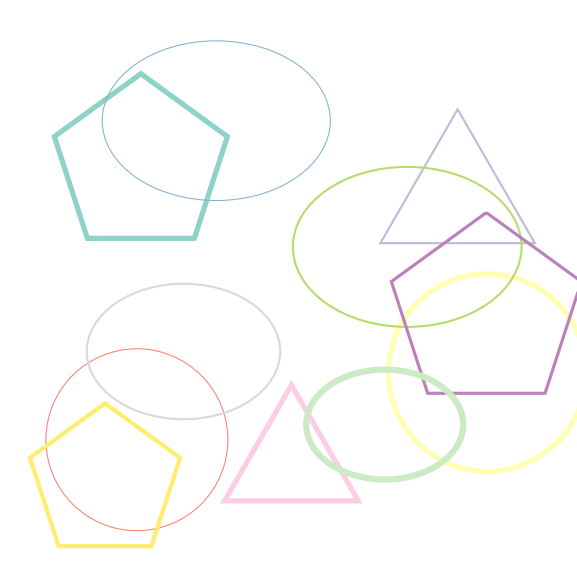[{"shape": "pentagon", "thickness": 2.5, "radius": 0.79, "center": [0.244, 0.714]}, {"shape": "circle", "thickness": 2.5, "radius": 0.85, "center": [0.844, 0.354]}, {"shape": "triangle", "thickness": 1, "radius": 0.77, "center": [0.792, 0.655]}, {"shape": "circle", "thickness": 0.5, "radius": 0.79, "center": [0.237, 0.238]}, {"shape": "oval", "thickness": 0.5, "radius": 0.99, "center": [0.374, 0.79]}, {"shape": "oval", "thickness": 1, "radius": 0.99, "center": [0.705, 0.572]}, {"shape": "triangle", "thickness": 2.5, "radius": 0.67, "center": [0.505, 0.199]}, {"shape": "oval", "thickness": 1, "radius": 0.84, "center": [0.318, 0.39]}, {"shape": "pentagon", "thickness": 1.5, "radius": 0.86, "center": [0.842, 0.458]}, {"shape": "oval", "thickness": 3, "radius": 0.68, "center": [0.666, 0.264]}, {"shape": "pentagon", "thickness": 2, "radius": 0.68, "center": [0.182, 0.164]}]